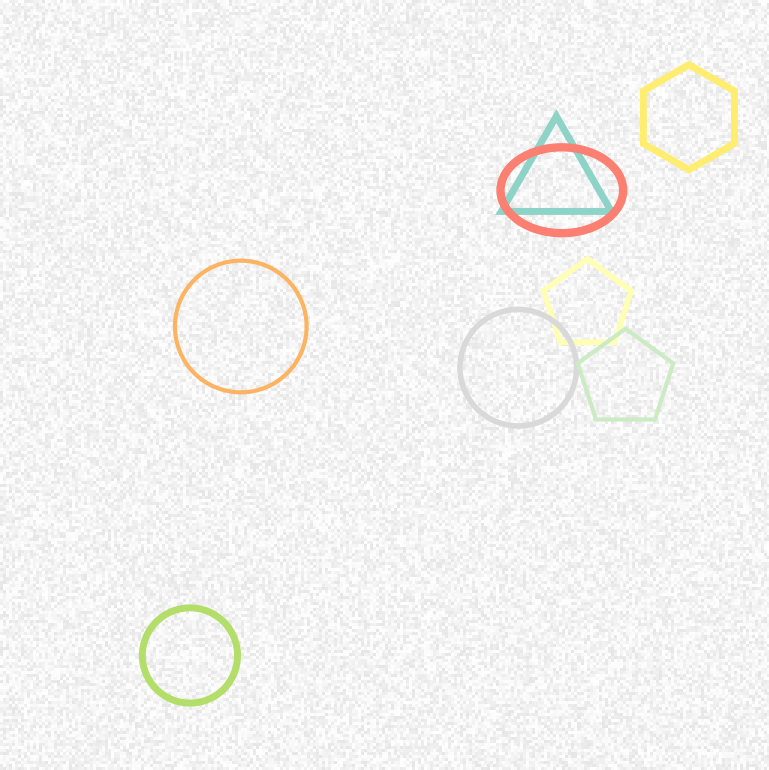[{"shape": "triangle", "thickness": 2.5, "radius": 0.41, "center": [0.723, 0.767]}, {"shape": "pentagon", "thickness": 2, "radius": 0.3, "center": [0.763, 0.604]}, {"shape": "oval", "thickness": 3, "radius": 0.4, "center": [0.73, 0.753]}, {"shape": "circle", "thickness": 1.5, "radius": 0.43, "center": [0.313, 0.576]}, {"shape": "circle", "thickness": 2.5, "radius": 0.31, "center": [0.247, 0.149]}, {"shape": "circle", "thickness": 2, "radius": 0.38, "center": [0.673, 0.522]}, {"shape": "pentagon", "thickness": 1.5, "radius": 0.33, "center": [0.812, 0.508]}, {"shape": "hexagon", "thickness": 2.5, "radius": 0.34, "center": [0.895, 0.848]}]